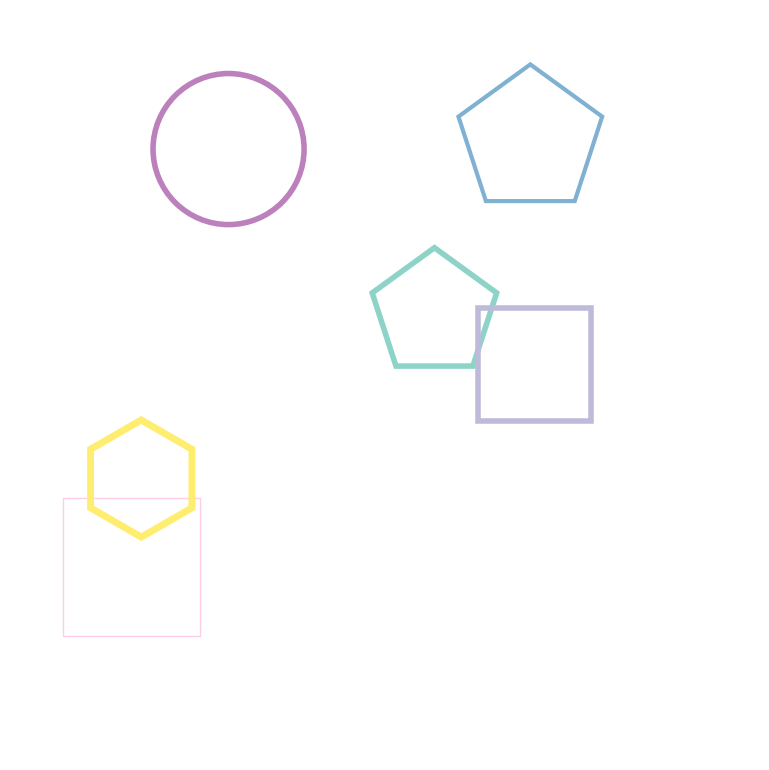[{"shape": "pentagon", "thickness": 2, "radius": 0.42, "center": [0.564, 0.593]}, {"shape": "square", "thickness": 2, "radius": 0.37, "center": [0.694, 0.527]}, {"shape": "pentagon", "thickness": 1.5, "radius": 0.49, "center": [0.689, 0.818]}, {"shape": "square", "thickness": 0.5, "radius": 0.45, "center": [0.171, 0.264]}, {"shape": "circle", "thickness": 2, "radius": 0.49, "center": [0.297, 0.806]}, {"shape": "hexagon", "thickness": 2.5, "radius": 0.38, "center": [0.183, 0.379]}]